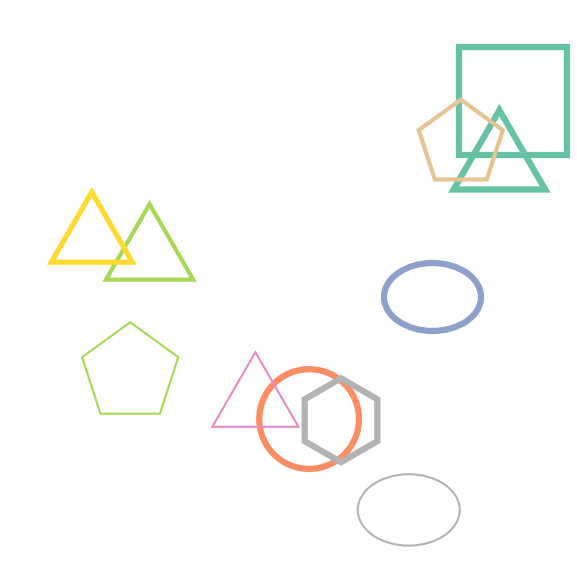[{"shape": "triangle", "thickness": 3, "radius": 0.46, "center": [0.865, 0.717]}, {"shape": "square", "thickness": 3, "radius": 0.47, "center": [0.889, 0.825]}, {"shape": "circle", "thickness": 3, "radius": 0.43, "center": [0.535, 0.274]}, {"shape": "oval", "thickness": 3, "radius": 0.42, "center": [0.749, 0.485]}, {"shape": "triangle", "thickness": 1, "radius": 0.43, "center": [0.442, 0.303]}, {"shape": "pentagon", "thickness": 1, "radius": 0.44, "center": [0.225, 0.354]}, {"shape": "triangle", "thickness": 2, "radius": 0.44, "center": [0.259, 0.558]}, {"shape": "triangle", "thickness": 2.5, "radius": 0.41, "center": [0.159, 0.586]}, {"shape": "pentagon", "thickness": 2, "radius": 0.38, "center": [0.798, 0.75]}, {"shape": "hexagon", "thickness": 3, "radius": 0.36, "center": [0.591, 0.271]}, {"shape": "oval", "thickness": 1, "radius": 0.44, "center": [0.708, 0.116]}]